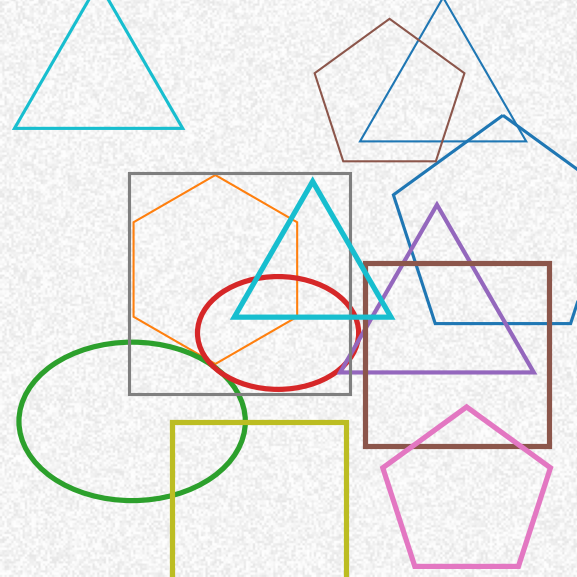[{"shape": "pentagon", "thickness": 1.5, "radius": 1.0, "center": [0.871, 0.6]}, {"shape": "triangle", "thickness": 1, "radius": 0.83, "center": [0.767, 0.837]}, {"shape": "hexagon", "thickness": 1, "radius": 0.82, "center": [0.373, 0.532]}, {"shape": "oval", "thickness": 2.5, "radius": 0.98, "center": [0.229, 0.269]}, {"shape": "oval", "thickness": 2.5, "radius": 0.7, "center": [0.481, 0.423]}, {"shape": "triangle", "thickness": 2, "radius": 0.97, "center": [0.757, 0.451]}, {"shape": "pentagon", "thickness": 1, "radius": 0.68, "center": [0.675, 0.83]}, {"shape": "square", "thickness": 2.5, "radius": 0.79, "center": [0.791, 0.385]}, {"shape": "pentagon", "thickness": 2.5, "radius": 0.76, "center": [0.808, 0.142]}, {"shape": "square", "thickness": 1.5, "radius": 0.96, "center": [0.414, 0.509]}, {"shape": "square", "thickness": 2.5, "radius": 0.75, "center": [0.449, 0.118]}, {"shape": "triangle", "thickness": 1.5, "radius": 0.84, "center": [0.171, 0.861]}, {"shape": "triangle", "thickness": 2.5, "radius": 0.78, "center": [0.541, 0.528]}]